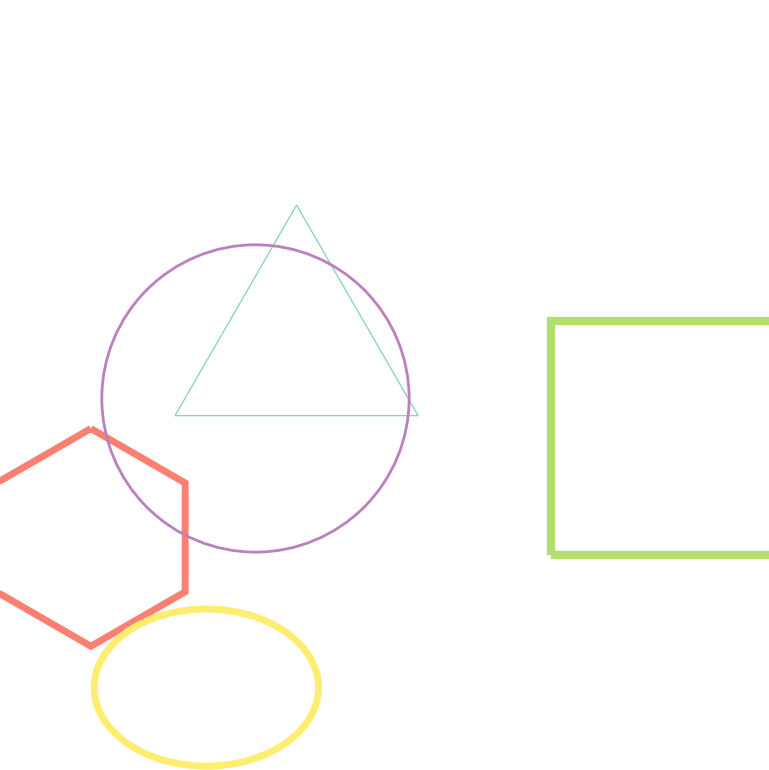[{"shape": "triangle", "thickness": 0.5, "radius": 0.91, "center": [0.385, 0.551]}, {"shape": "hexagon", "thickness": 2.5, "radius": 0.71, "center": [0.118, 0.302]}, {"shape": "square", "thickness": 3, "radius": 0.76, "center": [0.868, 0.431]}, {"shape": "circle", "thickness": 1, "radius": 1.0, "center": [0.332, 0.483]}, {"shape": "oval", "thickness": 2.5, "radius": 0.73, "center": [0.268, 0.107]}]